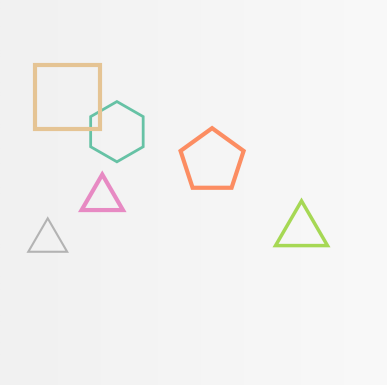[{"shape": "hexagon", "thickness": 2, "radius": 0.39, "center": [0.302, 0.658]}, {"shape": "pentagon", "thickness": 3, "radius": 0.43, "center": [0.547, 0.582]}, {"shape": "triangle", "thickness": 3, "radius": 0.31, "center": [0.264, 0.485]}, {"shape": "triangle", "thickness": 2.5, "radius": 0.39, "center": [0.778, 0.401]}, {"shape": "square", "thickness": 3, "radius": 0.42, "center": [0.174, 0.748]}, {"shape": "triangle", "thickness": 1.5, "radius": 0.29, "center": [0.123, 0.375]}]